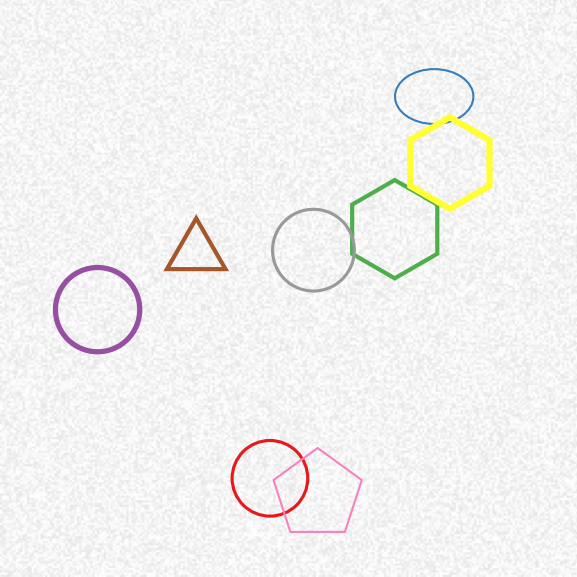[{"shape": "circle", "thickness": 1.5, "radius": 0.33, "center": [0.467, 0.171]}, {"shape": "oval", "thickness": 1, "radius": 0.34, "center": [0.752, 0.832]}, {"shape": "hexagon", "thickness": 2, "radius": 0.43, "center": [0.684, 0.602]}, {"shape": "circle", "thickness": 2.5, "radius": 0.36, "center": [0.169, 0.463]}, {"shape": "hexagon", "thickness": 3, "radius": 0.4, "center": [0.779, 0.717]}, {"shape": "triangle", "thickness": 2, "radius": 0.29, "center": [0.34, 0.562]}, {"shape": "pentagon", "thickness": 1, "radius": 0.4, "center": [0.55, 0.143]}, {"shape": "circle", "thickness": 1.5, "radius": 0.35, "center": [0.543, 0.566]}]